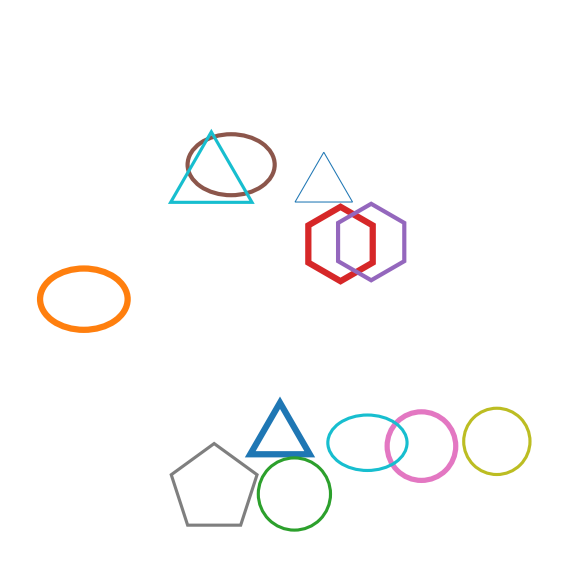[{"shape": "triangle", "thickness": 0.5, "radius": 0.29, "center": [0.561, 0.678]}, {"shape": "triangle", "thickness": 3, "radius": 0.3, "center": [0.485, 0.242]}, {"shape": "oval", "thickness": 3, "radius": 0.38, "center": [0.145, 0.481]}, {"shape": "circle", "thickness": 1.5, "radius": 0.31, "center": [0.51, 0.144]}, {"shape": "hexagon", "thickness": 3, "radius": 0.32, "center": [0.59, 0.577]}, {"shape": "hexagon", "thickness": 2, "radius": 0.33, "center": [0.643, 0.58]}, {"shape": "oval", "thickness": 2, "radius": 0.38, "center": [0.4, 0.714]}, {"shape": "circle", "thickness": 2.5, "radius": 0.3, "center": [0.73, 0.227]}, {"shape": "pentagon", "thickness": 1.5, "radius": 0.39, "center": [0.371, 0.153]}, {"shape": "circle", "thickness": 1.5, "radius": 0.29, "center": [0.86, 0.235]}, {"shape": "oval", "thickness": 1.5, "radius": 0.34, "center": [0.636, 0.232]}, {"shape": "triangle", "thickness": 1.5, "radius": 0.41, "center": [0.366, 0.689]}]